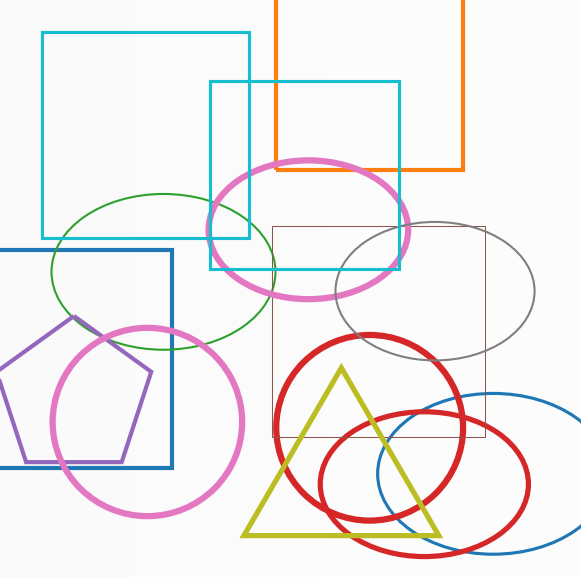[{"shape": "square", "thickness": 2, "radius": 0.94, "center": [0.108, 0.377]}, {"shape": "oval", "thickness": 1.5, "radius": 0.99, "center": [0.849, 0.179]}, {"shape": "square", "thickness": 2, "radius": 0.8, "center": [0.635, 0.865]}, {"shape": "oval", "thickness": 1, "radius": 0.96, "center": [0.281, 0.528]}, {"shape": "circle", "thickness": 3, "radius": 0.8, "center": [0.636, 0.258]}, {"shape": "oval", "thickness": 2.5, "radius": 0.9, "center": [0.73, 0.161]}, {"shape": "pentagon", "thickness": 2, "radius": 0.7, "center": [0.127, 0.312]}, {"shape": "square", "thickness": 0.5, "radius": 0.91, "center": [0.651, 0.425]}, {"shape": "circle", "thickness": 3, "radius": 0.82, "center": [0.254, 0.268]}, {"shape": "oval", "thickness": 3, "radius": 0.86, "center": [0.531, 0.601]}, {"shape": "oval", "thickness": 1, "radius": 0.86, "center": [0.748, 0.495]}, {"shape": "triangle", "thickness": 2.5, "radius": 0.97, "center": [0.587, 0.168]}, {"shape": "square", "thickness": 1.5, "radius": 0.89, "center": [0.25, 0.765]}, {"shape": "square", "thickness": 1.5, "radius": 0.81, "center": [0.524, 0.696]}]